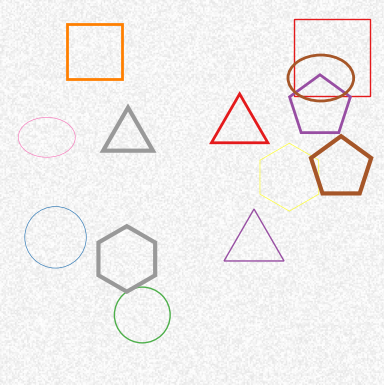[{"shape": "triangle", "thickness": 2, "radius": 0.42, "center": [0.622, 0.671]}, {"shape": "square", "thickness": 1, "radius": 0.49, "center": [0.862, 0.851]}, {"shape": "circle", "thickness": 0.5, "radius": 0.4, "center": [0.144, 0.384]}, {"shape": "circle", "thickness": 1, "radius": 0.36, "center": [0.37, 0.182]}, {"shape": "triangle", "thickness": 1, "radius": 0.45, "center": [0.66, 0.367]}, {"shape": "pentagon", "thickness": 2, "radius": 0.42, "center": [0.831, 0.723]}, {"shape": "square", "thickness": 2, "radius": 0.36, "center": [0.245, 0.867]}, {"shape": "hexagon", "thickness": 0.5, "radius": 0.44, "center": [0.752, 0.54]}, {"shape": "oval", "thickness": 2, "radius": 0.43, "center": [0.833, 0.797]}, {"shape": "pentagon", "thickness": 3, "radius": 0.41, "center": [0.886, 0.564]}, {"shape": "oval", "thickness": 0.5, "radius": 0.37, "center": [0.121, 0.643]}, {"shape": "hexagon", "thickness": 3, "radius": 0.43, "center": [0.329, 0.327]}, {"shape": "triangle", "thickness": 3, "radius": 0.37, "center": [0.333, 0.646]}]